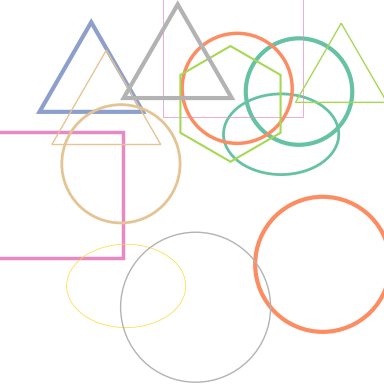[{"shape": "oval", "thickness": 2, "radius": 0.75, "center": [0.73, 0.651]}, {"shape": "circle", "thickness": 3, "radius": 0.69, "center": [0.777, 0.762]}, {"shape": "circle", "thickness": 3, "radius": 0.88, "center": [0.838, 0.313]}, {"shape": "circle", "thickness": 2.5, "radius": 0.71, "center": [0.616, 0.771]}, {"shape": "triangle", "thickness": 3, "radius": 0.78, "center": [0.237, 0.787]}, {"shape": "square", "thickness": 2.5, "radius": 0.82, "center": [0.156, 0.493]}, {"shape": "square", "thickness": 0.5, "radius": 0.91, "center": [0.605, 0.879]}, {"shape": "triangle", "thickness": 1, "radius": 0.69, "center": [0.886, 0.803]}, {"shape": "hexagon", "thickness": 1.5, "radius": 0.75, "center": [0.599, 0.73]}, {"shape": "oval", "thickness": 0.5, "radius": 0.77, "center": [0.328, 0.257]}, {"shape": "circle", "thickness": 2, "radius": 0.77, "center": [0.314, 0.575]}, {"shape": "triangle", "thickness": 1, "radius": 0.82, "center": [0.276, 0.706]}, {"shape": "triangle", "thickness": 3, "radius": 0.81, "center": [0.462, 0.826]}, {"shape": "circle", "thickness": 1, "radius": 0.97, "center": [0.508, 0.202]}]